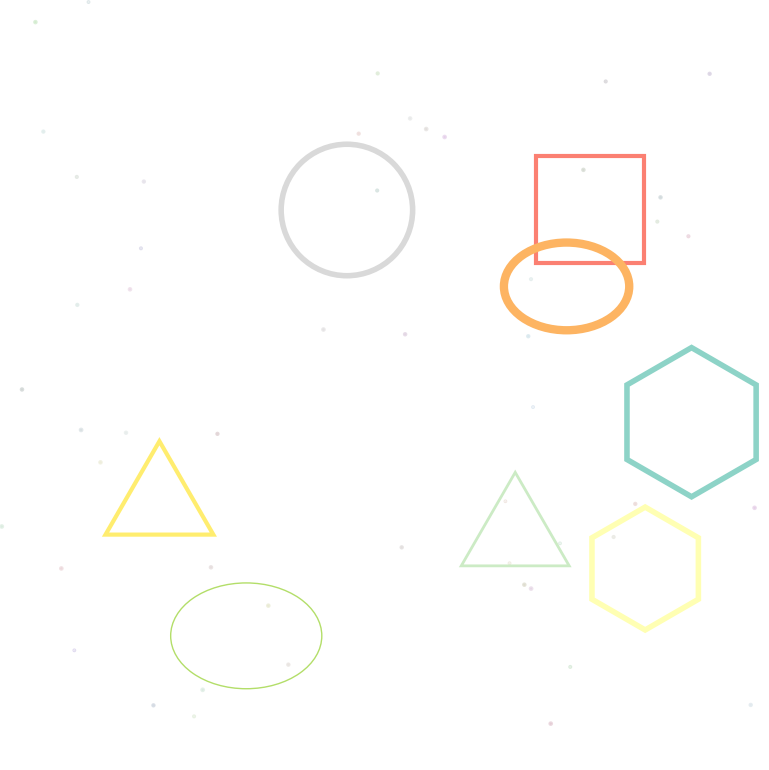[{"shape": "hexagon", "thickness": 2, "radius": 0.48, "center": [0.898, 0.452]}, {"shape": "hexagon", "thickness": 2, "radius": 0.4, "center": [0.838, 0.262]}, {"shape": "square", "thickness": 1.5, "radius": 0.35, "center": [0.766, 0.728]}, {"shape": "oval", "thickness": 3, "radius": 0.41, "center": [0.736, 0.628]}, {"shape": "oval", "thickness": 0.5, "radius": 0.49, "center": [0.32, 0.174]}, {"shape": "circle", "thickness": 2, "radius": 0.43, "center": [0.451, 0.727]}, {"shape": "triangle", "thickness": 1, "radius": 0.4, "center": [0.669, 0.306]}, {"shape": "triangle", "thickness": 1.5, "radius": 0.4, "center": [0.207, 0.346]}]